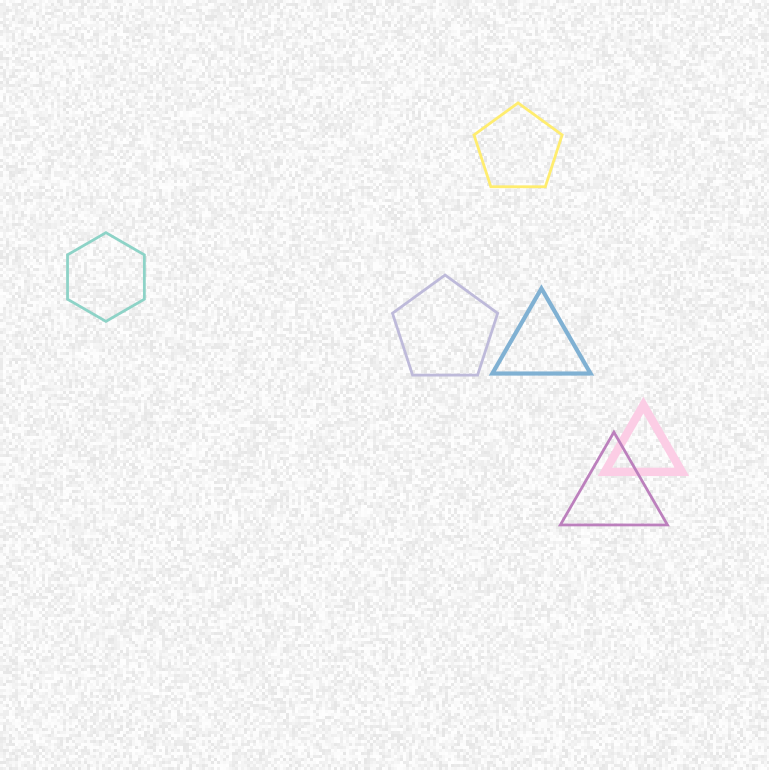[{"shape": "hexagon", "thickness": 1, "radius": 0.29, "center": [0.138, 0.64]}, {"shape": "pentagon", "thickness": 1, "radius": 0.36, "center": [0.578, 0.571]}, {"shape": "triangle", "thickness": 1.5, "radius": 0.37, "center": [0.703, 0.552]}, {"shape": "triangle", "thickness": 3, "radius": 0.29, "center": [0.836, 0.416]}, {"shape": "triangle", "thickness": 1, "radius": 0.4, "center": [0.797, 0.358]}, {"shape": "pentagon", "thickness": 1, "radius": 0.3, "center": [0.673, 0.806]}]